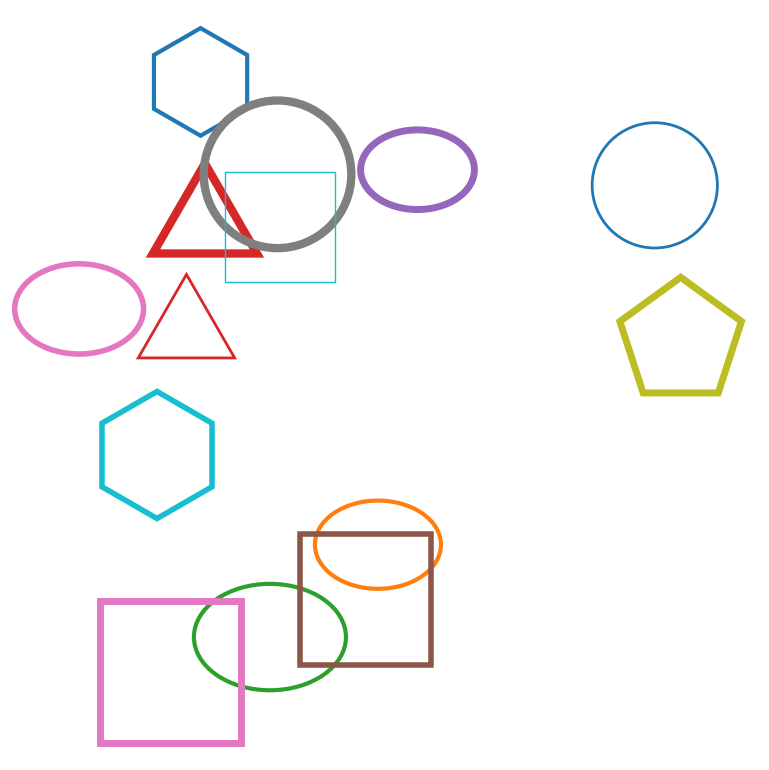[{"shape": "circle", "thickness": 1, "radius": 0.41, "center": [0.85, 0.759]}, {"shape": "hexagon", "thickness": 1.5, "radius": 0.35, "center": [0.26, 0.894]}, {"shape": "oval", "thickness": 1.5, "radius": 0.41, "center": [0.491, 0.293]}, {"shape": "oval", "thickness": 1.5, "radius": 0.49, "center": [0.351, 0.173]}, {"shape": "triangle", "thickness": 3, "radius": 0.39, "center": [0.266, 0.71]}, {"shape": "triangle", "thickness": 1, "radius": 0.36, "center": [0.242, 0.571]}, {"shape": "oval", "thickness": 2.5, "radius": 0.37, "center": [0.542, 0.78]}, {"shape": "square", "thickness": 2, "radius": 0.42, "center": [0.475, 0.222]}, {"shape": "oval", "thickness": 2, "radius": 0.42, "center": [0.103, 0.599]}, {"shape": "square", "thickness": 2.5, "radius": 0.46, "center": [0.222, 0.127]}, {"shape": "circle", "thickness": 3, "radius": 0.48, "center": [0.36, 0.774]}, {"shape": "pentagon", "thickness": 2.5, "radius": 0.41, "center": [0.884, 0.557]}, {"shape": "hexagon", "thickness": 2, "radius": 0.41, "center": [0.204, 0.409]}, {"shape": "square", "thickness": 0.5, "radius": 0.36, "center": [0.364, 0.705]}]